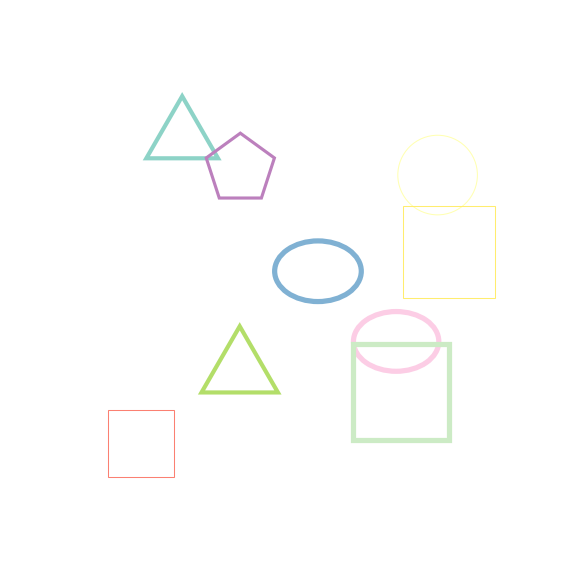[{"shape": "triangle", "thickness": 2, "radius": 0.36, "center": [0.315, 0.761]}, {"shape": "circle", "thickness": 0.5, "radius": 0.34, "center": [0.758, 0.696]}, {"shape": "square", "thickness": 0.5, "radius": 0.29, "center": [0.244, 0.231]}, {"shape": "oval", "thickness": 2.5, "radius": 0.38, "center": [0.551, 0.529]}, {"shape": "triangle", "thickness": 2, "radius": 0.38, "center": [0.415, 0.358]}, {"shape": "oval", "thickness": 2.5, "radius": 0.37, "center": [0.686, 0.408]}, {"shape": "pentagon", "thickness": 1.5, "radius": 0.31, "center": [0.416, 0.706]}, {"shape": "square", "thickness": 2.5, "radius": 0.41, "center": [0.694, 0.32]}, {"shape": "square", "thickness": 0.5, "radius": 0.4, "center": [0.777, 0.563]}]